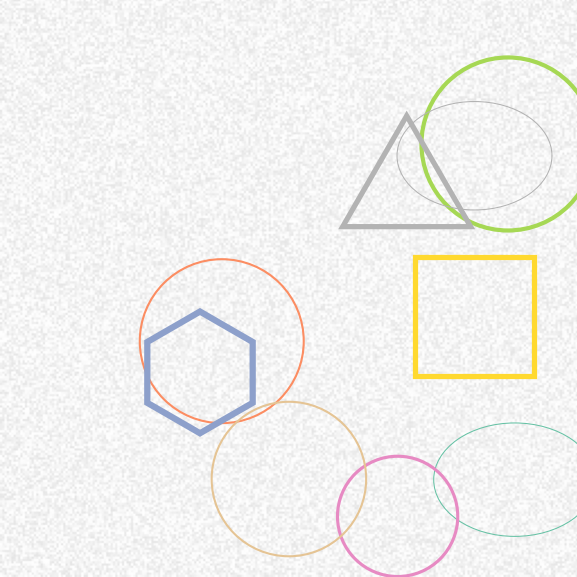[{"shape": "oval", "thickness": 0.5, "radius": 0.7, "center": [0.891, 0.169]}, {"shape": "circle", "thickness": 1, "radius": 0.71, "center": [0.384, 0.408]}, {"shape": "hexagon", "thickness": 3, "radius": 0.53, "center": [0.346, 0.354]}, {"shape": "circle", "thickness": 1.5, "radius": 0.52, "center": [0.689, 0.105]}, {"shape": "circle", "thickness": 2, "radius": 0.75, "center": [0.88, 0.75]}, {"shape": "square", "thickness": 2.5, "radius": 0.51, "center": [0.821, 0.451]}, {"shape": "circle", "thickness": 1, "radius": 0.67, "center": [0.5, 0.17]}, {"shape": "triangle", "thickness": 2.5, "radius": 0.64, "center": [0.704, 0.671]}, {"shape": "oval", "thickness": 0.5, "radius": 0.67, "center": [0.822, 0.729]}]